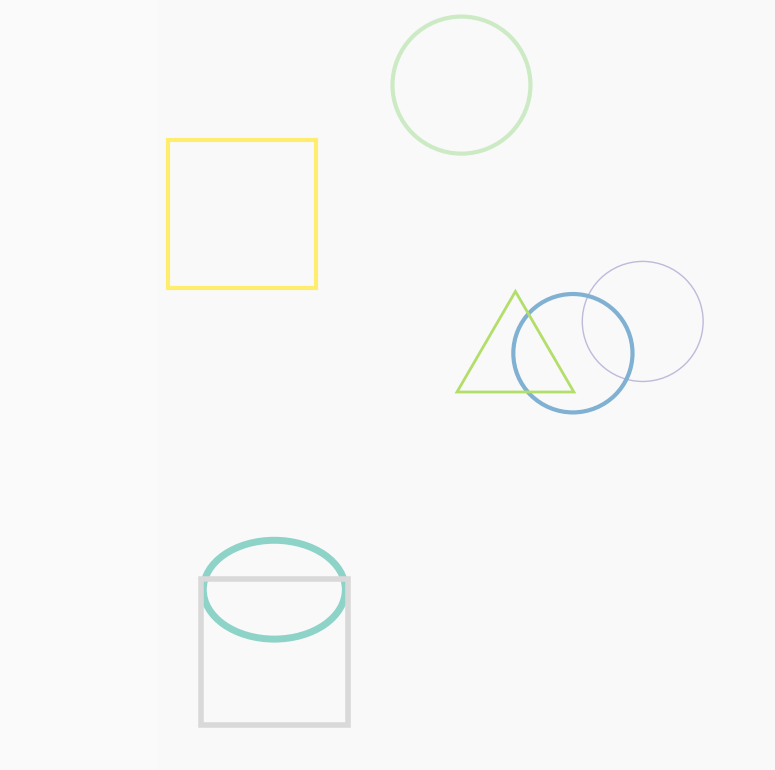[{"shape": "oval", "thickness": 2.5, "radius": 0.46, "center": [0.354, 0.234]}, {"shape": "circle", "thickness": 0.5, "radius": 0.39, "center": [0.829, 0.583]}, {"shape": "circle", "thickness": 1.5, "radius": 0.38, "center": [0.739, 0.541]}, {"shape": "triangle", "thickness": 1, "radius": 0.44, "center": [0.665, 0.534]}, {"shape": "square", "thickness": 2, "radius": 0.48, "center": [0.354, 0.153]}, {"shape": "circle", "thickness": 1.5, "radius": 0.44, "center": [0.595, 0.889]}, {"shape": "square", "thickness": 1.5, "radius": 0.48, "center": [0.312, 0.722]}]